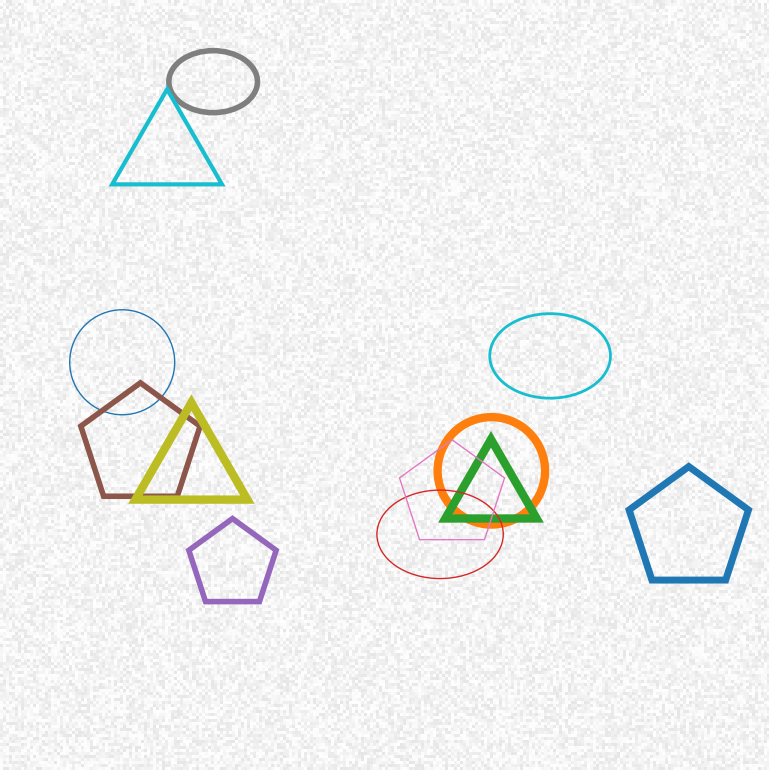[{"shape": "pentagon", "thickness": 2.5, "radius": 0.41, "center": [0.895, 0.313]}, {"shape": "circle", "thickness": 0.5, "radius": 0.34, "center": [0.159, 0.53]}, {"shape": "circle", "thickness": 3, "radius": 0.35, "center": [0.638, 0.389]}, {"shape": "triangle", "thickness": 3, "radius": 0.34, "center": [0.638, 0.361]}, {"shape": "oval", "thickness": 0.5, "radius": 0.41, "center": [0.572, 0.306]}, {"shape": "pentagon", "thickness": 2, "radius": 0.3, "center": [0.302, 0.267]}, {"shape": "pentagon", "thickness": 2, "radius": 0.41, "center": [0.182, 0.421]}, {"shape": "pentagon", "thickness": 0.5, "radius": 0.36, "center": [0.587, 0.357]}, {"shape": "oval", "thickness": 2, "radius": 0.29, "center": [0.277, 0.894]}, {"shape": "triangle", "thickness": 3, "radius": 0.42, "center": [0.249, 0.393]}, {"shape": "oval", "thickness": 1, "radius": 0.39, "center": [0.714, 0.538]}, {"shape": "triangle", "thickness": 1.5, "radius": 0.41, "center": [0.217, 0.802]}]